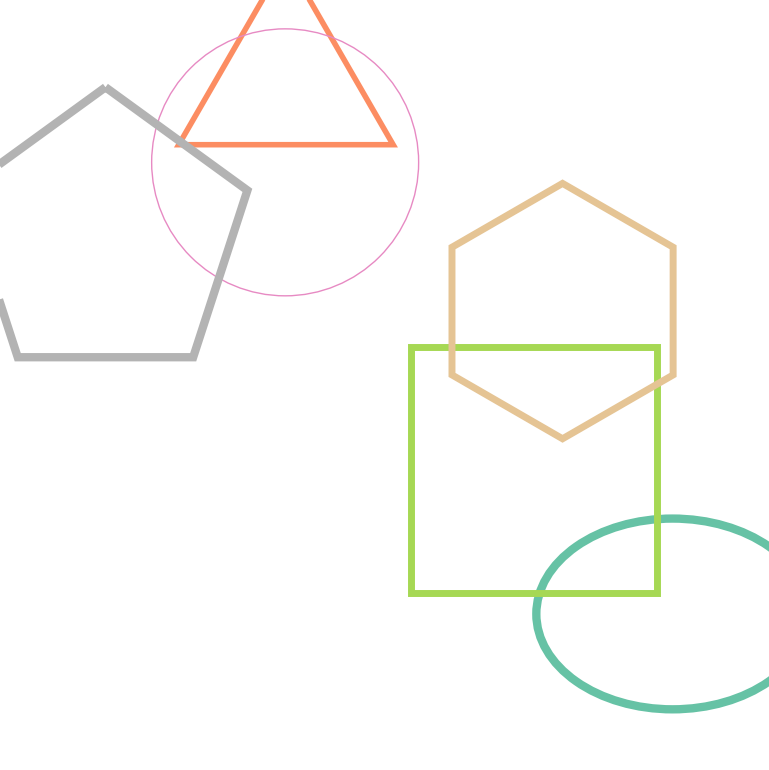[{"shape": "oval", "thickness": 3, "radius": 0.88, "center": [0.873, 0.203]}, {"shape": "triangle", "thickness": 2, "radius": 0.8, "center": [0.371, 0.892]}, {"shape": "circle", "thickness": 0.5, "radius": 0.87, "center": [0.37, 0.789]}, {"shape": "square", "thickness": 2.5, "radius": 0.8, "center": [0.693, 0.389]}, {"shape": "hexagon", "thickness": 2.5, "radius": 0.83, "center": [0.731, 0.596]}, {"shape": "pentagon", "thickness": 3, "radius": 0.97, "center": [0.137, 0.693]}]